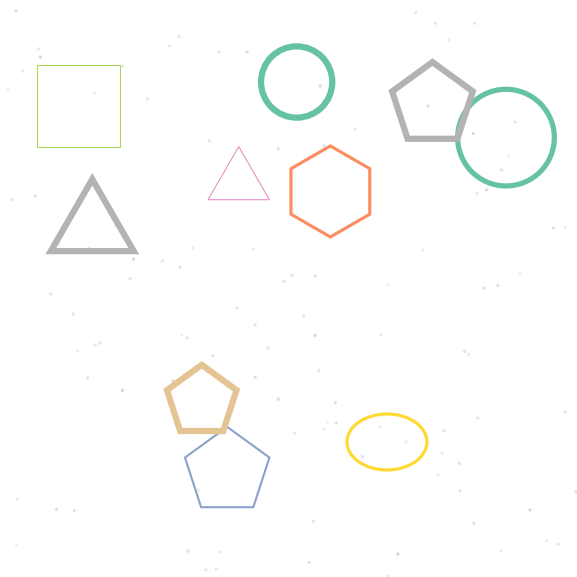[{"shape": "circle", "thickness": 3, "radius": 0.31, "center": [0.514, 0.857]}, {"shape": "circle", "thickness": 2.5, "radius": 0.42, "center": [0.876, 0.761]}, {"shape": "hexagon", "thickness": 1.5, "radius": 0.39, "center": [0.572, 0.668]}, {"shape": "pentagon", "thickness": 1, "radius": 0.38, "center": [0.393, 0.183]}, {"shape": "triangle", "thickness": 0.5, "radius": 0.31, "center": [0.413, 0.684]}, {"shape": "square", "thickness": 0.5, "radius": 0.36, "center": [0.136, 0.816]}, {"shape": "oval", "thickness": 1.5, "radius": 0.35, "center": [0.67, 0.234]}, {"shape": "pentagon", "thickness": 3, "radius": 0.32, "center": [0.349, 0.304]}, {"shape": "triangle", "thickness": 3, "radius": 0.41, "center": [0.16, 0.606]}, {"shape": "pentagon", "thickness": 3, "radius": 0.37, "center": [0.749, 0.818]}]